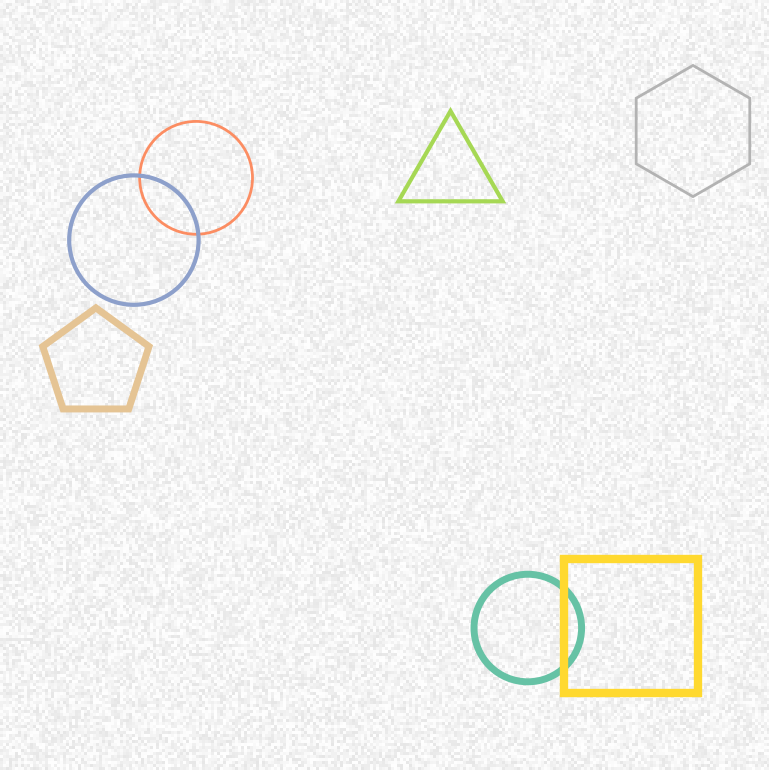[{"shape": "circle", "thickness": 2.5, "radius": 0.35, "center": [0.685, 0.184]}, {"shape": "circle", "thickness": 1, "radius": 0.37, "center": [0.255, 0.769]}, {"shape": "circle", "thickness": 1.5, "radius": 0.42, "center": [0.174, 0.688]}, {"shape": "triangle", "thickness": 1.5, "radius": 0.39, "center": [0.585, 0.778]}, {"shape": "square", "thickness": 3, "radius": 0.43, "center": [0.819, 0.187]}, {"shape": "pentagon", "thickness": 2.5, "radius": 0.36, "center": [0.125, 0.528]}, {"shape": "hexagon", "thickness": 1, "radius": 0.43, "center": [0.9, 0.83]}]